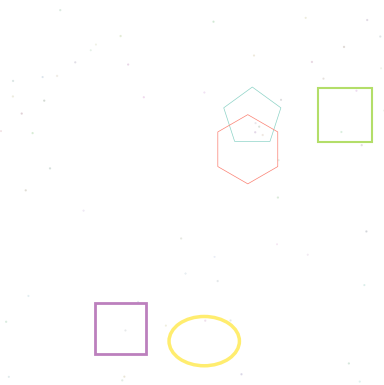[{"shape": "pentagon", "thickness": 0.5, "radius": 0.39, "center": [0.655, 0.696]}, {"shape": "hexagon", "thickness": 0.5, "radius": 0.45, "center": [0.644, 0.612]}, {"shape": "square", "thickness": 1.5, "radius": 0.35, "center": [0.896, 0.701]}, {"shape": "square", "thickness": 2, "radius": 0.34, "center": [0.313, 0.147]}, {"shape": "oval", "thickness": 2.5, "radius": 0.46, "center": [0.53, 0.114]}]